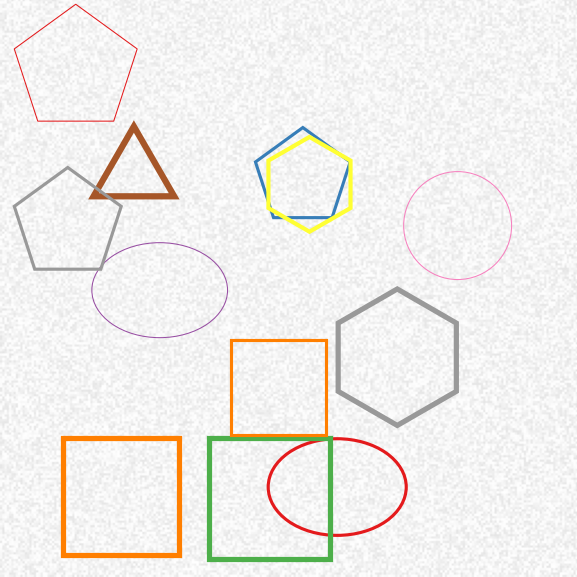[{"shape": "oval", "thickness": 1.5, "radius": 0.6, "center": [0.584, 0.156]}, {"shape": "pentagon", "thickness": 0.5, "radius": 0.56, "center": [0.131, 0.88]}, {"shape": "pentagon", "thickness": 1.5, "radius": 0.43, "center": [0.524, 0.692]}, {"shape": "square", "thickness": 2.5, "radius": 0.53, "center": [0.467, 0.136]}, {"shape": "oval", "thickness": 0.5, "radius": 0.59, "center": [0.277, 0.497]}, {"shape": "square", "thickness": 2.5, "radius": 0.5, "center": [0.209, 0.14]}, {"shape": "square", "thickness": 1.5, "radius": 0.41, "center": [0.482, 0.328]}, {"shape": "hexagon", "thickness": 2, "radius": 0.41, "center": [0.536, 0.68]}, {"shape": "triangle", "thickness": 3, "radius": 0.4, "center": [0.232, 0.7]}, {"shape": "circle", "thickness": 0.5, "radius": 0.47, "center": [0.792, 0.609]}, {"shape": "hexagon", "thickness": 2.5, "radius": 0.59, "center": [0.688, 0.381]}, {"shape": "pentagon", "thickness": 1.5, "radius": 0.49, "center": [0.117, 0.612]}]